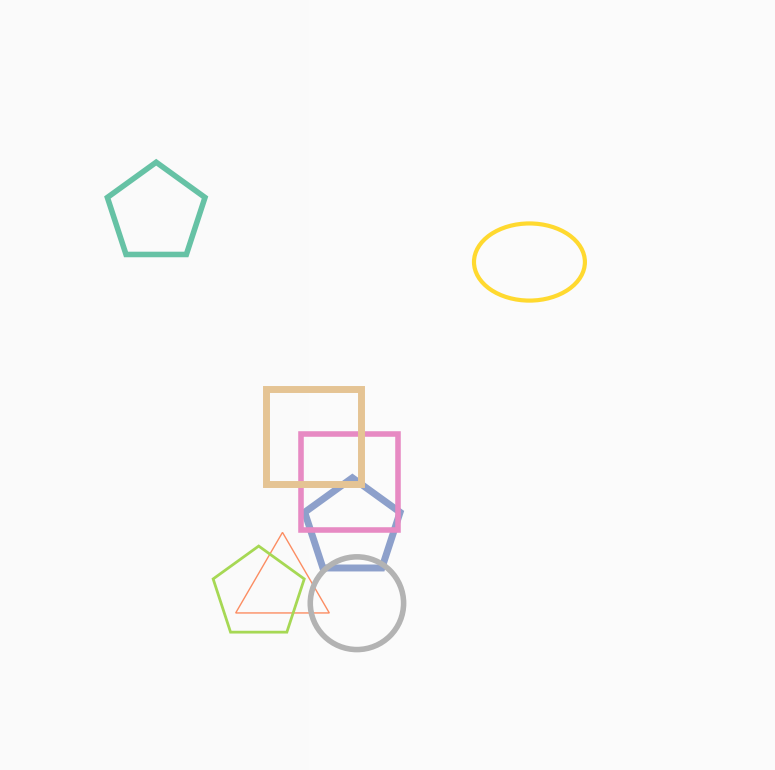[{"shape": "pentagon", "thickness": 2, "radius": 0.33, "center": [0.202, 0.723]}, {"shape": "triangle", "thickness": 0.5, "radius": 0.35, "center": [0.365, 0.239]}, {"shape": "pentagon", "thickness": 2.5, "radius": 0.32, "center": [0.455, 0.315]}, {"shape": "square", "thickness": 2, "radius": 0.31, "center": [0.45, 0.374]}, {"shape": "pentagon", "thickness": 1, "radius": 0.31, "center": [0.334, 0.229]}, {"shape": "oval", "thickness": 1.5, "radius": 0.36, "center": [0.683, 0.66]}, {"shape": "square", "thickness": 2.5, "radius": 0.31, "center": [0.404, 0.433]}, {"shape": "circle", "thickness": 2, "radius": 0.3, "center": [0.461, 0.217]}]